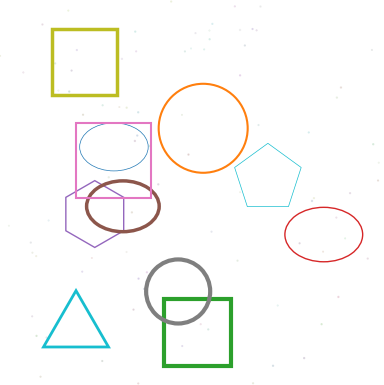[{"shape": "oval", "thickness": 0.5, "radius": 0.44, "center": [0.296, 0.618]}, {"shape": "circle", "thickness": 1.5, "radius": 0.58, "center": [0.528, 0.667]}, {"shape": "square", "thickness": 3, "radius": 0.44, "center": [0.513, 0.136]}, {"shape": "oval", "thickness": 1, "radius": 0.51, "center": [0.841, 0.391]}, {"shape": "hexagon", "thickness": 1, "radius": 0.43, "center": [0.246, 0.444]}, {"shape": "oval", "thickness": 2.5, "radius": 0.47, "center": [0.319, 0.464]}, {"shape": "square", "thickness": 1.5, "radius": 0.49, "center": [0.295, 0.583]}, {"shape": "circle", "thickness": 3, "radius": 0.42, "center": [0.463, 0.243]}, {"shape": "square", "thickness": 2.5, "radius": 0.42, "center": [0.218, 0.839]}, {"shape": "pentagon", "thickness": 0.5, "radius": 0.45, "center": [0.696, 0.537]}, {"shape": "triangle", "thickness": 2, "radius": 0.49, "center": [0.197, 0.147]}]